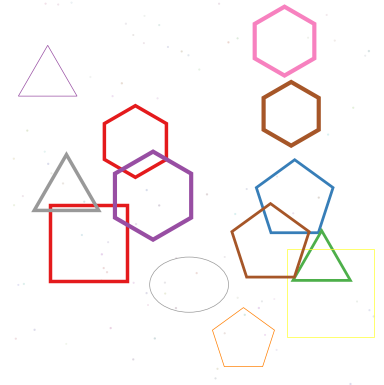[{"shape": "hexagon", "thickness": 2.5, "radius": 0.47, "center": [0.352, 0.632]}, {"shape": "square", "thickness": 2.5, "radius": 0.5, "center": [0.23, 0.369]}, {"shape": "pentagon", "thickness": 2, "radius": 0.52, "center": [0.765, 0.48]}, {"shape": "triangle", "thickness": 2, "radius": 0.43, "center": [0.836, 0.315]}, {"shape": "triangle", "thickness": 0.5, "radius": 0.44, "center": [0.124, 0.794]}, {"shape": "hexagon", "thickness": 3, "radius": 0.57, "center": [0.398, 0.492]}, {"shape": "pentagon", "thickness": 0.5, "radius": 0.42, "center": [0.632, 0.116]}, {"shape": "square", "thickness": 0.5, "radius": 0.57, "center": [0.858, 0.24]}, {"shape": "pentagon", "thickness": 2, "radius": 0.53, "center": [0.703, 0.366]}, {"shape": "hexagon", "thickness": 3, "radius": 0.41, "center": [0.756, 0.704]}, {"shape": "hexagon", "thickness": 3, "radius": 0.45, "center": [0.739, 0.893]}, {"shape": "oval", "thickness": 0.5, "radius": 0.51, "center": [0.491, 0.261]}, {"shape": "triangle", "thickness": 2.5, "radius": 0.48, "center": [0.173, 0.502]}]